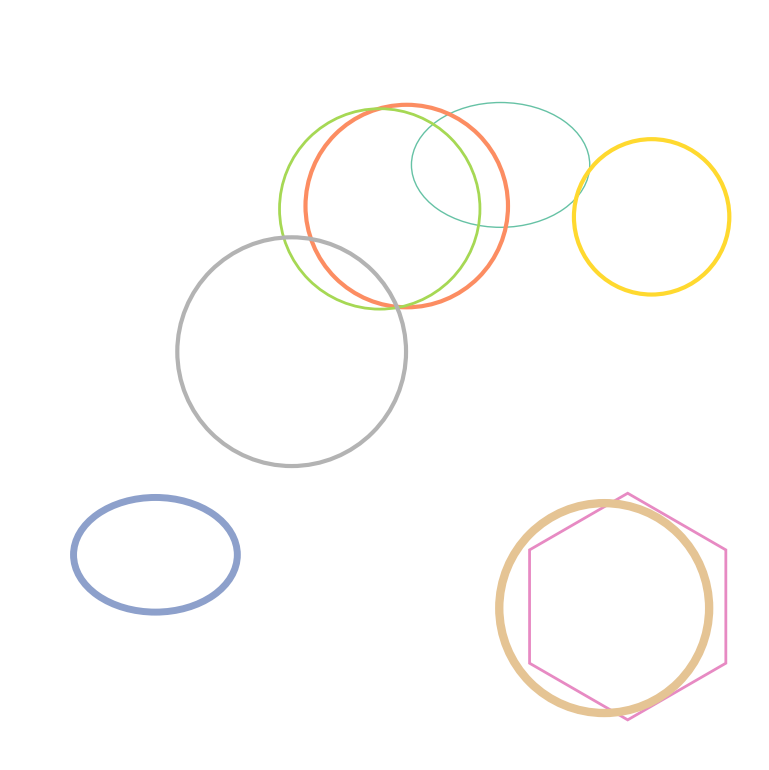[{"shape": "oval", "thickness": 0.5, "radius": 0.58, "center": [0.65, 0.786]}, {"shape": "circle", "thickness": 1.5, "radius": 0.66, "center": [0.528, 0.732]}, {"shape": "oval", "thickness": 2.5, "radius": 0.53, "center": [0.202, 0.279]}, {"shape": "hexagon", "thickness": 1, "radius": 0.74, "center": [0.815, 0.212]}, {"shape": "circle", "thickness": 1, "radius": 0.65, "center": [0.493, 0.729]}, {"shape": "circle", "thickness": 1.5, "radius": 0.5, "center": [0.846, 0.718]}, {"shape": "circle", "thickness": 3, "radius": 0.68, "center": [0.785, 0.21]}, {"shape": "circle", "thickness": 1.5, "radius": 0.74, "center": [0.379, 0.543]}]